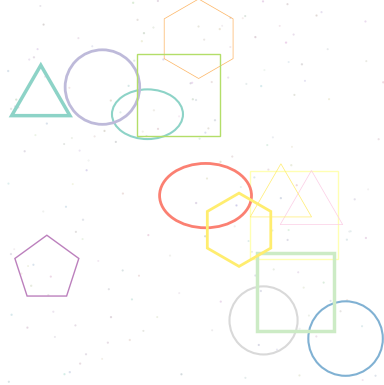[{"shape": "triangle", "thickness": 2.5, "radius": 0.44, "center": [0.106, 0.743]}, {"shape": "oval", "thickness": 1.5, "radius": 0.46, "center": [0.383, 0.703]}, {"shape": "square", "thickness": 1, "radius": 0.58, "center": [0.764, 0.441]}, {"shape": "circle", "thickness": 2, "radius": 0.48, "center": [0.266, 0.774]}, {"shape": "oval", "thickness": 2, "radius": 0.6, "center": [0.534, 0.492]}, {"shape": "circle", "thickness": 1.5, "radius": 0.48, "center": [0.898, 0.121]}, {"shape": "hexagon", "thickness": 0.5, "radius": 0.52, "center": [0.516, 0.899]}, {"shape": "square", "thickness": 1, "radius": 0.54, "center": [0.464, 0.753]}, {"shape": "triangle", "thickness": 0.5, "radius": 0.47, "center": [0.809, 0.463]}, {"shape": "circle", "thickness": 1.5, "radius": 0.44, "center": [0.685, 0.168]}, {"shape": "pentagon", "thickness": 1, "radius": 0.44, "center": [0.122, 0.302]}, {"shape": "square", "thickness": 2.5, "radius": 0.5, "center": [0.767, 0.242]}, {"shape": "triangle", "thickness": 0.5, "radius": 0.46, "center": [0.73, 0.483]}, {"shape": "hexagon", "thickness": 2, "radius": 0.48, "center": [0.621, 0.403]}]